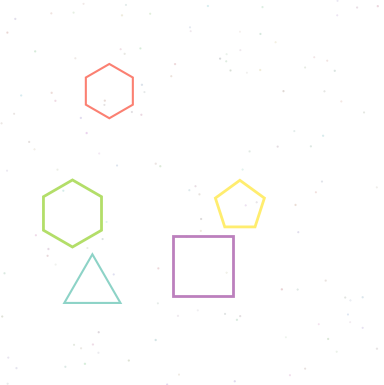[{"shape": "triangle", "thickness": 1.5, "radius": 0.42, "center": [0.24, 0.255]}, {"shape": "hexagon", "thickness": 1.5, "radius": 0.35, "center": [0.284, 0.763]}, {"shape": "hexagon", "thickness": 2, "radius": 0.44, "center": [0.188, 0.446]}, {"shape": "square", "thickness": 2, "radius": 0.39, "center": [0.528, 0.309]}, {"shape": "pentagon", "thickness": 2, "radius": 0.33, "center": [0.623, 0.465]}]